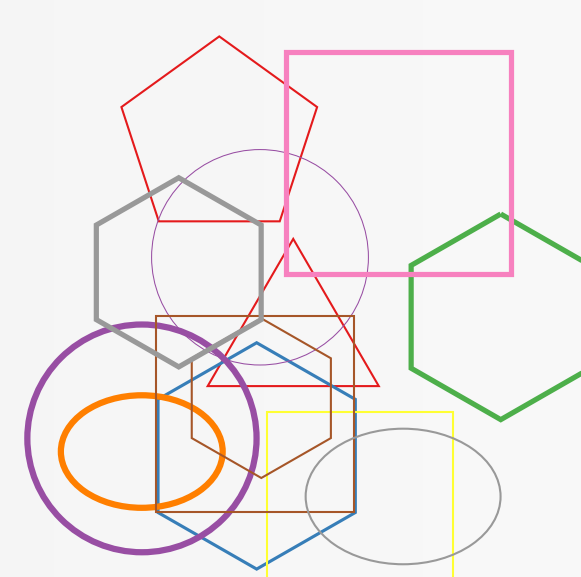[{"shape": "triangle", "thickness": 1, "radius": 0.85, "center": [0.504, 0.416]}, {"shape": "pentagon", "thickness": 1, "radius": 0.88, "center": [0.377, 0.759]}, {"shape": "hexagon", "thickness": 1.5, "radius": 0.98, "center": [0.442, 0.21]}, {"shape": "hexagon", "thickness": 2.5, "radius": 0.89, "center": [0.862, 0.451]}, {"shape": "circle", "thickness": 3, "radius": 0.99, "center": [0.244, 0.24]}, {"shape": "circle", "thickness": 0.5, "radius": 0.93, "center": [0.447, 0.554]}, {"shape": "oval", "thickness": 3, "radius": 0.7, "center": [0.244, 0.217]}, {"shape": "square", "thickness": 1, "radius": 0.8, "center": [0.619, 0.127]}, {"shape": "square", "thickness": 1, "radius": 0.85, "center": [0.439, 0.282]}, {"shape": "hexagon", "thickness": 1, "radius": 0.69, "center": [0.45, 0.31]}, {"shape": "square", "thickness": 2.5, "radius": 0.96, "center": [0.686, 0.717]}, {"shape": "oval", "thickness": 1, "radius": 0.84, "center": [0.694, 0.139]}, {"shape": "hexagon", "thickness": 2.5, "radius": 0.82, "center": [0.308, 0.528]}]